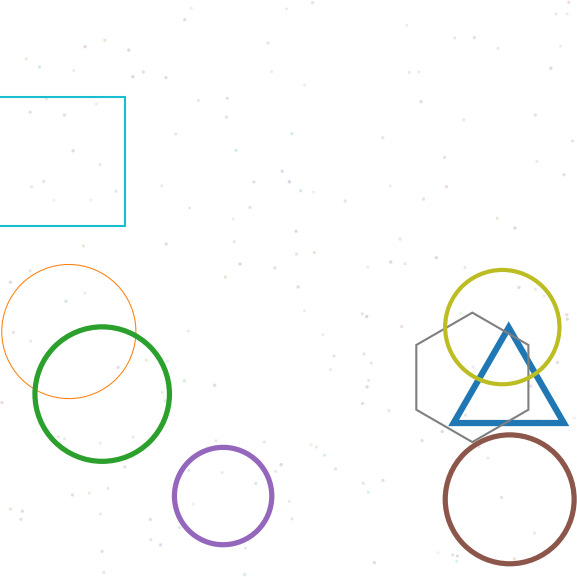[{"shape": "triangle", "thickness": 3, "radius": 0.55, "center": [0.881, 0.322]}, {"shape": "circle", "thickness": 0.5, "radius": 0.58, "center": [0.119, 0.425]}, {"shape": "circle", "thickness": 2.5, "radius": 0.58, "center": [0.177, 0.317]}, {"shape": "circle", "thickness": 2.5, "radius": 0.42, "center": [0.386, 0.14]}, {"shape": "circle", "thickness": 2.5, "radius": 0.56, "center": [0.883, 0.134]}, {"shape": "hexagon", "thickness": 1, "radius": 0.56, "center": [0.818, 0.346]}, {"shape": "circle", "thickness": 2, "radius": 0.49, "center": [0.87, 0.433]}, {"shape": "square", "thickness": 1, "radius": 0.56, "center": [0.105, 0.719]}]